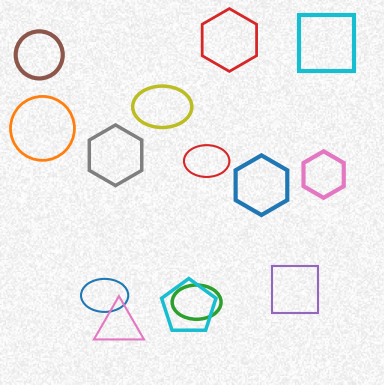[{"shape": "oval", "thickness": 1.5, "radius": 0.31, "center": [0.272, 0.233]}, {"shape": "hexagon", "thickness": 3, "radius": 0.39, "center": [0.679, 0.519]}, {"shape": "circle", "thickness": 2, "radius": 0.42, "center": [0.11, 0.667]}, {"shape": "oval", "thickness": 2.5, "radius": 0.32, "center": [0.511, 0.215]}, {"shape": "oval", "thickness": 1.5, "radius": 0.3, "center": [0.537, 0.582]}, {"shape": "hexagon", "thickness": 2, "radius": 0.41, "center": [0.596, 0.896]}, {"shape": "square", "thickness": 1.5, "radius": 0.3, "center": [0.766, 0.248]}, {"shape": "circle", "thickness": 3, "radius": 0.31, "center": [0.102, 0.857]}, {"shape": "triangle", "thickness": 1.5, "radius": 0.38, "center": [0.309, 0.156]}, {"shape": "hexagon", "thickness": 3, "radius": 0.3, "center": [0.841, 0.547]}, {"shape": "hexagon", "thickness": 2.5, "radius": 0.39, "center": [0.3, 0.597]}, {"shape": "oval", "thickness": 2.5, "radius": 0.38, "center": [0.421, 0.723]}, {"shape": "square", "thickness": 3, "radius": 0.36, "center": [0.848, 0.888]}, {"shape": "pentagon", "thickness": 2.5, "radius": 0.37, "center": [0.49, 0.202]}]